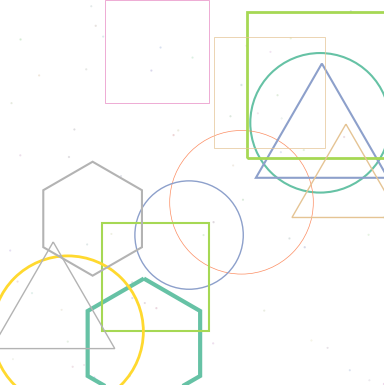[{"shape": "hexagon", "thickness": 3, "radius": 0.84, "center": [0.374, 0.108]}, {"shape": "circle", "thickness": 1.5, "radius": 0.91, "center": [0.831, 0.681]}, {"shape": "circle", "thickness": 0.5, "radius": 0.93, "center": [0.627, 0.475]}, {"shape": "circle", "thickness": 1, "radius": 0.7, "center": [0.491, 0.389]}, {"shape": "triangle", "thickness": 1.5, "radius": 0.99, "center": [0.836, 0.637]}, {"shape": "square", "thickness": 0.5, "radius": 0.67, "center": [0.407, 0.866]}, {"shape": "square", "thickness": 1.5, "radius": 0.7, "center": [0.405, 0.28]}, {"shape": "square", "thickness": 2, "radius": 0.95, "center": [0.83, 0.778]}, {"shape": "circle", "thickness": 2, "radius": 0.98, "center": [0.176, 0.139]}, {"shape": "square", "thickness": 0.5, "radius": 0.72, "center": [0.701, 0.759]}, {"shape": "triangle", "thickness": 1, "radius": 0.81, "center": [0.898, 0.516]}, {"shape": "hexagon", "thickness": 1.5, "radius": 0.74, "center": [0.241, 0.432]}, {"shape": "triangle", "thickness": 1, "radius": 0.92, "center": [0.138, 0.187]}]